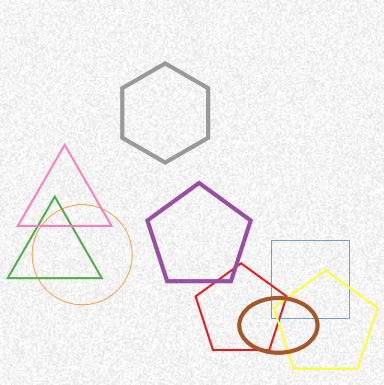[{"shape": "pentagon", "thickness": 1.5, "radius": 0.62, "center": [0.626, 0.192]}, {"shape": "square", "thickness": 0.5, "radius": 0.51, "center": [0.805, 0.276]}, {"shape": "triangle", "thickness": 1.5, "radius": 0.71, "center": [0.142, 0.348]}, {"shape": "pentagon", "thickness": 3, "radius": 0.71, "center": [0.517, 0.384]}, {"shape": "circle", "thickness": 0.5, "radius": 0.65, "center": [0.213, 0.338]}, {"shape": "pentagon", "thickness": 1.5, "radius": 0.71, "center": [0.846, 0.157]}, {"shape": "oval", "thickness": 3, "radius": 0.51, "center": [0.723, 0.155]}, {"shape": "triangle", "thickness": 1.5, "radius": 0.7, "center": [0.168, 0.483]}, {"shape": "hexagon", "thickness": 3, "radius": 0.64, "center": [0.429, 0.707]}]